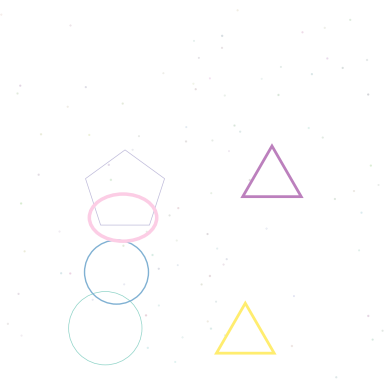[{"shape": "circle", "thickness": 0.5, "radius": 0.48, "center": [0.274, 0.147]}, {"shape": "pentagon", "thickness": 0.5, "radius": 0.54, "center": [0.325, 0.503]}, {"shape": "circle", "thickness": 1, "radius": 0.42, "center": [0.303, 0.293]}, {"shape": "oval", "thickness": 2.5, "radius": 0.44, "center": [0.32, 0.435]}, {"shape": "triangle", "thickness": 2, "radius": 0.44, "center": [0.706, 0.533]}, {"shape": "triangle", "thickness": 2, "radius": 0.43, "center": [0.637, 0.126]}]